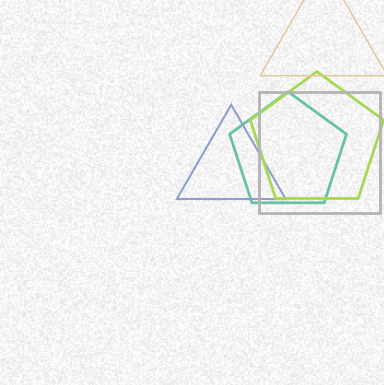[{"shape": "pentagon", "thickness": 2, "radius": 0.8, "center": [0.748, 0.602]}, {"shape": "triangle", "thickness": 1.5, "radius": 0.82, "center": [0.601, 0.565]}, {"shape": "pentagon", "thickness": 2, "radius": 0.91, "center": [0.823, 0.632]}, {"shape": "triangle", "thickness": 1, "radius": 0.95, "center": [0.841, 0.899]}, {"shape": "square", "thickness": 2, "radius": 0.79, "center": [0.83, 0.603]}]